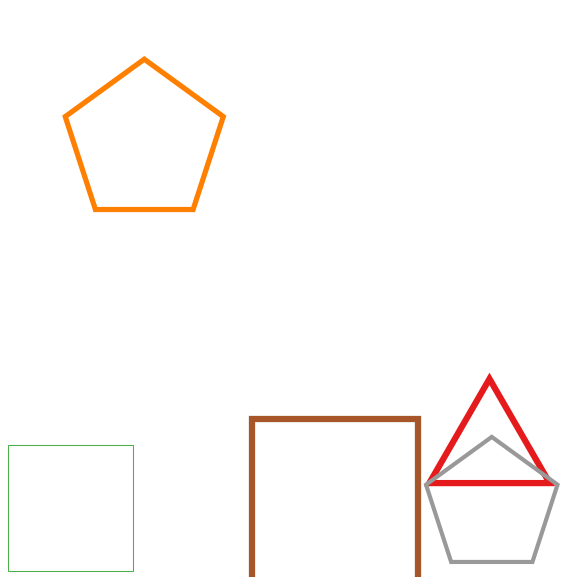[{"shape": "triangle", "thickness": 3, "radius": 0.6, "center": [0.848, 0.223]}, {"shape": "square", "thickness": 0.5, "radius": 0.54, "center": [0.122, 0.119]}, {"shape": "pentagon", "thickness": 2.5, "radius": 0.72, "center": [0.25, 0.753]}, {"shape": "square", "thickness": 3, "radius": 0.72, "center": [0.58, 0.129]}, {"shape": "pentagon", "thickness": 2, "radius": 0.6, "center": [0.852, 0.123]}]